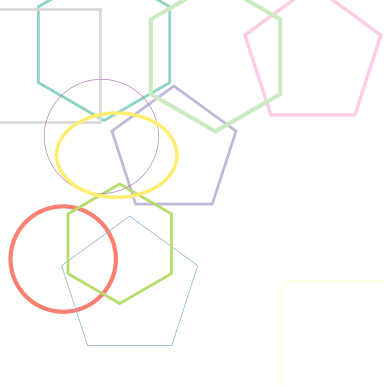[{"shape": "hexagon", "thickness": 2, "radius": 0.98, "center": [0.27, 0.884]}, {"shape": "square", "thickness": 0.5, "radius": 0.69, "center": [0.868, 0.133]}, {"shape": "pentagon", "thickness": 2, "radius": 0.85, "center": [0.452, 0.607]}, {"shape": "circle", "thickness": 3, "radius": 0.68, "center": [0.164, 0.327]}, {"shape": "pentagon", "thickness": 0.5, "radius": 0.93, "center": [0.337, 0.253]}, {"shape": "hexagon", "thickness": 2, "radius": 0.78, "center": [0.311, 0.367]}, {"shape": "pentagon", "thickness": 2.5, "radius": 0.93, "center": [0.813, 0.852]}, {"shape": "square", "thickness": 2, "radius": 0.74, "center": [0.114, 0.83]}, {"shape": "circle", "thickness": 0.5, "radius": 0.74, "center": [0.263, 0.646]}, {"shape": "hexagon", "thickness": 3, "radius": 0.97, "center": [0.56, 0.853]}, {"shape": "oval", "thickness": 2.5, "radius": 0.78, "center": [0.303, 0.597]}]